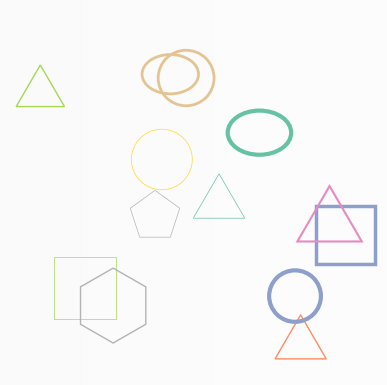[{"shape": "oval", "thickness": 3, "radius": 0.41, "center": [0.67, 0.655]}, {"shape": "triangle", "thickness": 0.5, "radius": 0.38, "center": [0.565, 0.472]}, {"shape": "triangle", "thickness": 1, "radius": 0.38, "center": [0.776, 0.106]}, {"shape": "circle", "thickness": 3, "radius": 0.33, "center": [0.761, 0.231]}, {"shape": "square", "thickness": 2.5, "radius": 0.38, "center": [0.891, 0.39]}, {"shape": "triangle", "thickness": 1.5, "radius": 0.48, "center": [0.851, 0.421]}, {"shape": "square", "thickness": 0.5, "radius": 0.4, "center": [0.219, 0.252]}, {"shape": "triangle", "thickness": 1, "radius": 0.36, "center": [0.104, 0.759]}, {"shape": "circle", "thickness": 0.5, "radius": 0.39, "center": [0.418, 0.586]}, {"shape": "circle", "thickness": 2, "radius": 0.36, "center": [0.48, 0.797]}, {"shape": "oval", "thickness": 2, "radius": 0.36, "center": [0.439, 0.807]}, {"shape": "hexagon", "thickness": 1, "radius": 0.49, "center": [0.292, 0.206]}, {"shape": "pentagon", "thickness": 0.5, "radius": 0.34, "center": [0.4, 0.438]}]